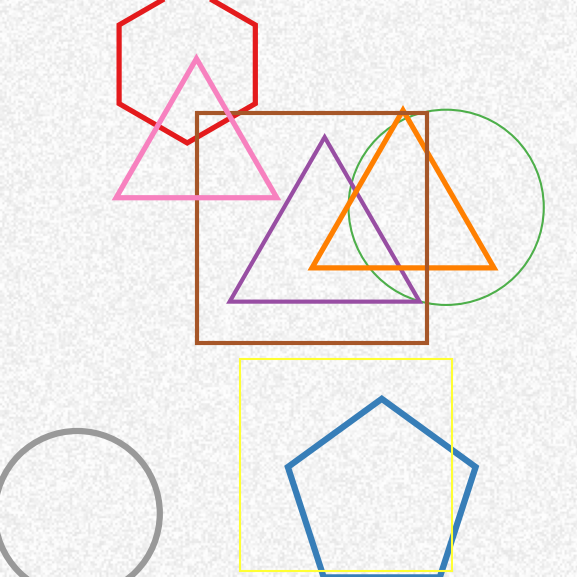[{"shape": "hexagon", "thickness": 2.5, "radius": 0.68, "center": [0.324, 0.888]}, {"shape": "pentagon", "thickness": 3, "radius": 0.85, "center": [0.661, 0.138]}, {"shape": "circle", "thickness": 1, "radius": 0.85, "center": [0.773, 0.64]}, {"shape": "triangle", "thickness": 2, "radius": 0.95, "center": [0.562, 0.572]}, {"shape": "triangle", "thickness": 2.5, "radius": 0.91, "center": [0.698, 0.626]}, {"shape": "square", "thickness": 1, "radius": 0.92, "center": [0.6, 0.194]}, {"shape": "square", "thickness": 2, "radius": 1.0, "center": [0.54, 0.604]}, {"shape": "triangle", "thickness": 2.5, "radius": 0.8, "center": [0.34, 0.737]}, {"shape": "circle", "thickness": 3, "radius": 0.71, "center": [0.134, 0.11]}]